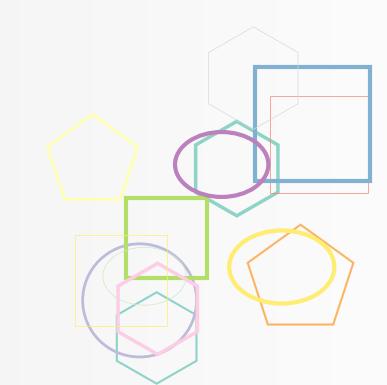[{"shape": "hexagon", "thickness": 1.5, "radius": 0.59, "center": [0.404, 0.122]}, {"shape": "hexagon", "thickness": 2.5, "radius": 0.61, "center": [0.611, 0.562]}, {"shape": "pentagon", "thickness": 2, "radius": 0.61, "center": [0.239, 0.581]}, {"shape": "circle", "thickness": 2, "radius": 0.73, "center": [0.36, 0.22]}, {"shape": "square", "thickness": 0.5, "radius": 0.63, "center": [0.823, 0.625]}, {"shape": "square", "thickness": 3, "radius": 0.74, "center": [0.807, 0.677]}, {"shape": "pentagon", "thickness": 1.5, "radius": 0.72, "center": [0.776, 0.273]}, {"shape": "square", "thickness": 3, "radius": 0.52, "center": [0.43, 0.383]}, {"shape": "hexagon", "thickness": 2.5, "radius": 0.59, "center": [0.407, 0.198]}, {"shape": "hexagon", "thickness": 0.5, "radius": 0.67, "center": [0.654, 0.797]}, {"shape": "oval", "thickness": 3, "radius": 0.6, "center": [0.572, 0.573]}, {"shape": "oval", "thickness": 0.5, "radius": 0.54, "center": [0.373, 0.282]}, {"shape": "square", "thickness": 0.5, "radius": 0.59, "center": [0.312, 0.271]}, {"shape": "oval", "thickness": 3, "radius": 0.68, "center": [0.727, 0.306]}]